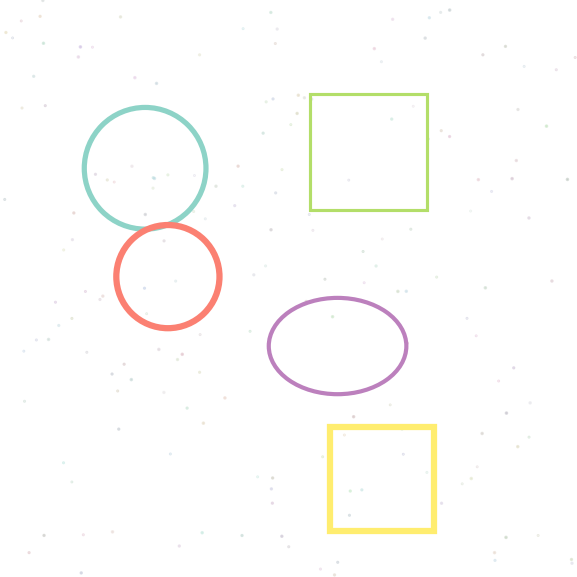[{"shape": "circle", "thickness": 2.5, "radius": 0.53, "center": [0.251, 0.708]}, {"shape": "circle", "thickness": 3, "radius": 0.45, "center": [0.291, 0.52]}, {"shape": "square", "thickness": 1.5, "radius": 0.5, "center": [0.638, 0.736]}, {"shape": "oval", "thickness": 2, "radius": 0.6, "center": [0.585, 0.4]}, {"shape": "square", "thickness": 3, "radius": 0.45, "center": [0.662, 0.171]}]